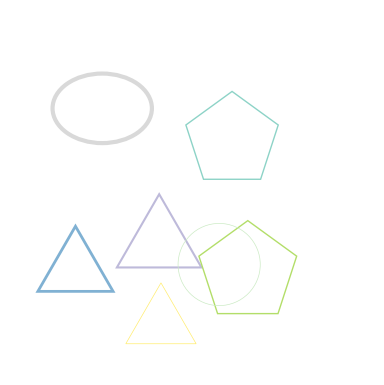[{"shape": "pentagon", "thickness": 1, "radius": 0.63, "center": [0.603, 0.636]}, {"shape": "triangle", "thickness": 1.5, "radius": 0.63, "center": [0.413, 0.369]}, {"shape": "triangle", "thickness": 2, "radius": 0.56, "center": [0.196, 0.3]}, {"shape": "pentagon", "thickness": 1, "radius": 0.67, "center": [0.644, 0.293]}, {"shape": "oval", "thickness": 3, "radius": 0.65, "center": [0.266, 0.719]}, {"shape": "circle", "thickness": 0.5, "radius": 0.53, "center": [0.569, 0.313]}, {"shape": "triangle", "thickness": 0.5, "radius": 0.53, "center": [0.418, 0.16]}]